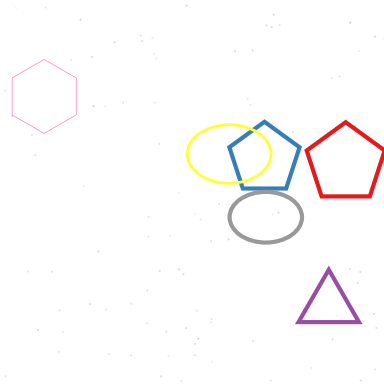[{"shape": "pentagon", "thickness": 3, "radius": 0.53, "center": [0.898, 0.576]}, {"shape": "pentagon", "thickness": 3, "radius": 0.48, "center": [0.687, 0.588]}, {"shape": "triangle", "thickness": 3, "radius": 0.45, "center": [0.854, 0.209]}, {"shape": "oval", "thickness": 2, "radius": 0.54, "center": [0.595, 0.6]}, {"shape": "hexagon", "thickness": 0.5, "radius": 0.48, "center": [0.115, 0.75]}, {"shape": "oval", "thickness": 3, "radius": 0.47, "center": [0.69, 0.436]}]